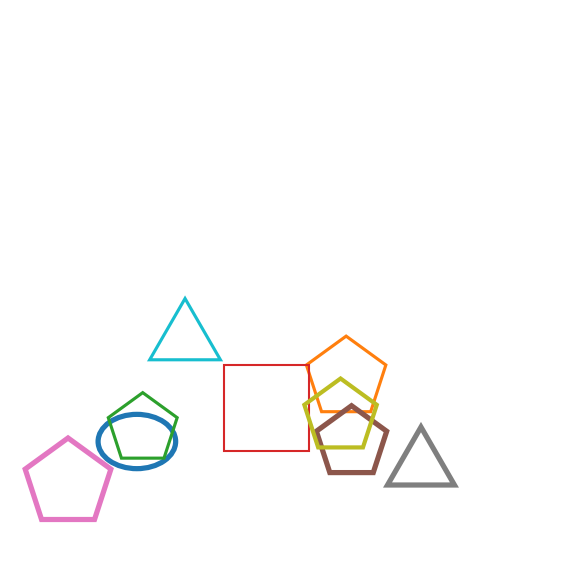[{"shape": "oval", "thickness": 2.5, "radius": 0.34, "center": [0.237, 0.235]}, {"shape": "pentagon", "thickness": 1.5, "radius": 0.36, "center": [0.599, 0.345]}, {"shape": "pentagon", "thickness": 1.5, "radius": 0.31, "center": [0.247, 0.257]}, {"shape": "square", "thickness": 1, "radius": 0.37, "center": [0.462, 0.293]}, {"shape": "pentagon", "thickness": 2.5, "radius": 0.32, "center": [0.609, 0.233]}, {"shape": "pentagon", "thickness": 2.5, "radius": 0.39, "center": [0.118, 0.163]}, {"shape": "triangle", "thickness": 2.5, "radius": 0.33, "center": [0.729, 0.193]}, {"shape": "pentagon", "thickness": 2, "radius": 0.33, "center": [0.59, 0.278]}, {"shape": "triangle", "thickness": 1.5, "radius": 0.35, "center": [0.32, 0.411]}]